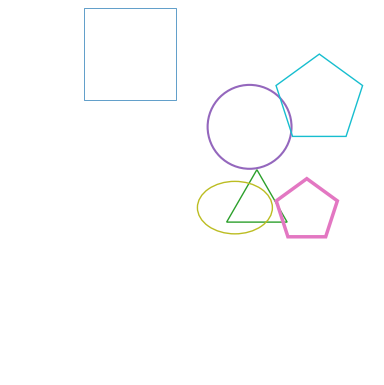[{"shape": "square", "thickness": 0.5, "radius": 0.59, "center": [0.338, 0.859]}, {"shape": "triangle", "thickness": 1, "radius": 0.45, "center": [0.667, 0.468]}, {"shape": "circle", "thickness": 1.5, "radius": 0.54, "center": [0.648, 0.671]}, {"shape": "pentagon", "thickness": 2.5, "radius": 0.42, "center": [0.797, 0.452]}, {"shape": "oval", "thickness": 1, "radius": 0.49, "center": [0.61, 0.461]}, {"shape": "pentagon", "thickness": 1, "radius": 0.59, "center": [0.829, 0.741]}]